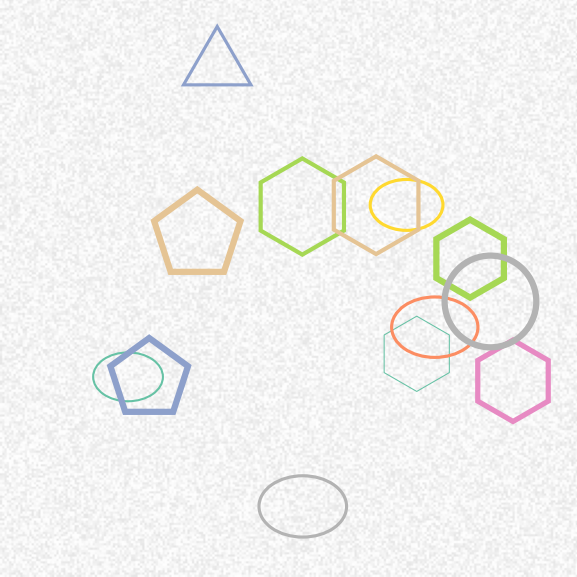[{"shape": "oval", "thickness": 1, "radius": 0.3, "center": [0.222, 0.347]}, {"shape": "hexagon", "thickness": 0.5, "radius": 0.33, "center": [0.722, 0.386]}, {"shape": "oval", "thickness": 1.5, "radius": 0.37, "center": [0.753, 0.433]}, {"shape": "pentagon", "thickness": 3, "radius": 0.35, "center": [0.258, 0.343]}, {"shape": "triangle", "thickness": 1.5, "radius": 0.34, "center": [0.376, 0.886]}, {"shape": "hexagon", "thickness": 2.5, "radius": 0.35, "center": [0.888, 0.34]}, {"shape": "hexagon", "thickness": 2, "radius": 0.42, "center": [0.523, 0.642]}, {"shape": "hexagon", "thickness": 3, "radius": 0.34, "center": [0.814, 0.551]}, {"shape": "oval", "thickness": 1.5, "radius": 0.31, "center": [0.704, 0.644]}, {"shape": "pentagon", "thickness": 3, "radius": 0.39, "center": [0.342, 0.592]}, {"shape": "hexagon", "thickness": 2, "radius": 0.42, "center": [0.651, 0.644]}, {"shape": "circle", "thickness": 3, "radius": 0.4, "center": [0.849, 0.477]}, {"shape": "oval", "thickness": 1.5, "radius": 0.38, "center": [0.524, 0.122]}]